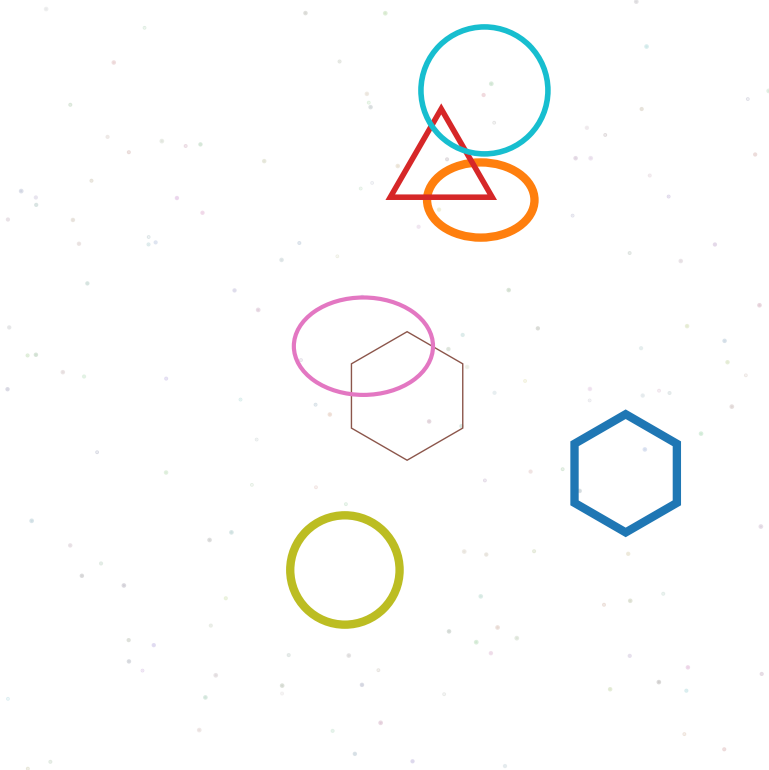[{"shape": "hexagon", "thickness": 3, "radius": 0.38, "center": [0.813, 0.385]}, {"shape": "oval", "thickness": 3, "radius": 0.35, "center": [0.624, 0.74]}, {"shape": "triangle", "thickness": 2, "radius": 0.38, "center": [0.573, 0.782]}, {"shape": "hexagon", "thickness": 0.5, "radius": 0.42, "center": [0.529, 0.486]}, {"shape": "oval", "thickness": 1.5, "radius": 0.45, "center": [0.472, 0.55]}, {"shape": "circle", "thickness": 3, "radius": 0.36, "center": [0.448, 0.26]}, {"shape": "circle", "thickness": 2, "radius": 0.41, "center": [0.629, 0.883]}]